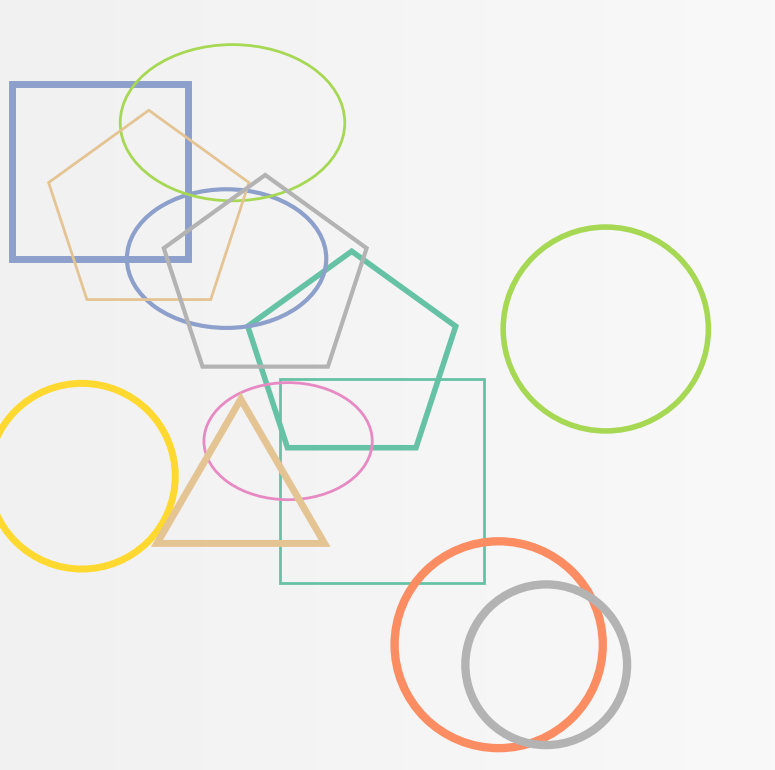[{"shape": "square", "thickness": 1, "radius": 0.66, "center": [0.493, 0.375]}, {"shape": "pentagon", "thickness": 2, "radius": 0.71, "center": [0.454, 0.533]}, {"shape": "circle", "thickness": 3, "radius": 0.67, "center": [0.643, 0.163]}, {"shape": "square", "thickness": 2.5, "radius": 0.57, "center": [0.129, 0.777]}, {"shape": "oval", "thickness": 1.5, "radius": 0.64, "center": [0.292, 0.664]}, {"shape": "oval", "thickness": 1, "radius": 0.54, "center": [0.372, 0.427]}, {"shape": "oval", "thickness": 1, "radius": 0.72, "center": [0.3, 0.841]}, {"shape": "circle", "thickness": 2, "radius": 0.66, "center": [0.782, 0.573]}, {"shape": "circle", "thickness": 2.5, "radius": 0.6, "center": [0.106, 0.382]}, {"shape": "pentagon", "thickness": 1, "radius": 0.68, "center": [0.192, 0.721]}, {"shape": "triangle", "thickness": 2.5, "radius": 0.62, "center": [0.311, 0.357]}, {"shape": "pentagon", "thickness": 1.5, "radius": 0.69, "center": [0.342, 0.635]}, {"shape": "circle", "thickness": 3, "radius": 0.52, "center": [0.705, 0.137]}]